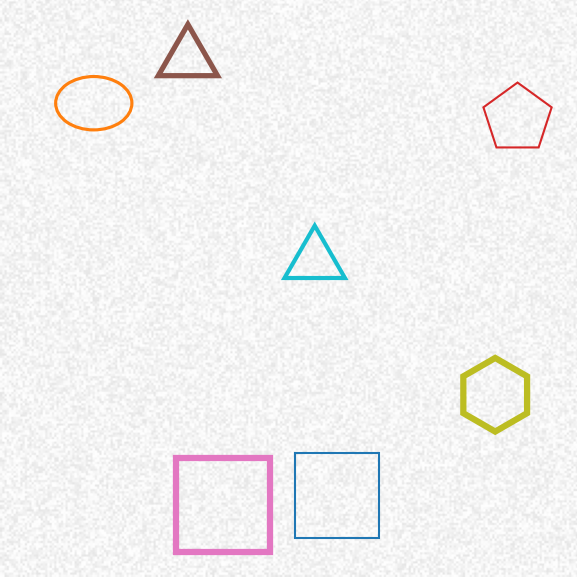[{"shape": "square", "thickness": 1, "radius": 0.37, "center": [0.584, 0.141]}, {"shape": "oval", "thickness": 1.5, "radius": 0.33, "center": [0.162, 0.82]}, {"shape": "pentagon", "thickness": 1, "radius": 0.31, "center": [0.896, 0.794]}, {"shape": "triangle", "thickness": 2.5, "radius": 0.3, "center": [0.325, 0.898]}, {"shape": "square", "thickness": 3, "radius": 0.41, "center": [0.385, 0.124]}, {"shape": "hexagon", "thickness": 3, "radius": 0.32, "center": [0.858, 0.316]}, {"shape": "triangle", "thickness": 2, "radius": 0.3, "center": [0.545, 0.548]}]